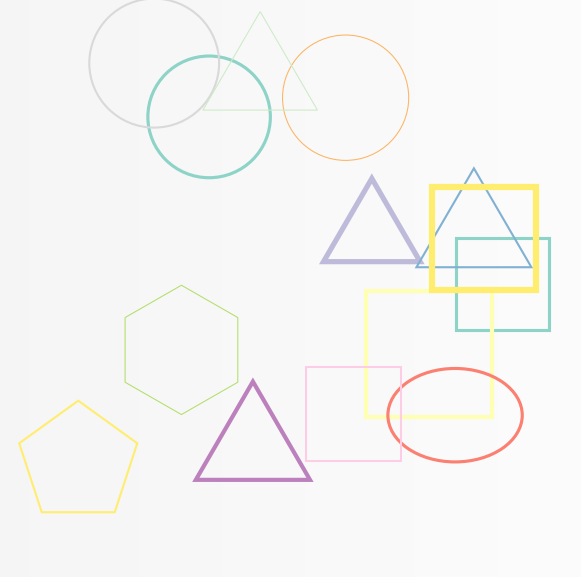[{"shape": "square", "thickness": 1.5, "radius": 0.4, "center": [0.865, 0.507]}, {"shape": "circle", "thickness": 1.5, "radius": 0.53, "center": [0.36, 0.797]}, {"shape": "square", "thickness": 2, "radius": 0.54, "center": [0.738, 0.386]}, {"shape": "triangle", "thickness": 2.5, "radius": 0.48, "center": [0.64, 0.594]}, {"shape": "oval", "thickness": 1.5, "radius": 0.58, "center": [0.783, 0.28]}, {"shape": "triangle", "thickness": 1, "radius": 0.57, "center": [0.815, 0.593]}, {"shape": "circle", "thickness": 0.5, "radius": 0.54, "center": [0.595, 0.83]}, {"shape": "hexagon", "thickness": 0.5, "radius": 0.56, "center": [0.312, 0.393]}, {"shape": "square", "thickness": 1, "radius": 0.41, "center": [0.608, 0.282]}, {"shape": "circle", "thickness": 1, "radius": 0.56, "center": [0.265, 0.89]}, {"shape": "triangle", "thickness": 2, "radius": 0.57, "center": [0.435, 0.225]}, {"shape": "triangle", "thickness": 0.5, "radius": 0.57, "center": [0.448, 0.865]}, {"shape": "square", "thickness": 3, "radius": 0.45, "center": [0.833, 0.585]}, {"shape": "pentagon", "thickness": 1, "radius": 0.53, "center": [0.135, 0.199]}]